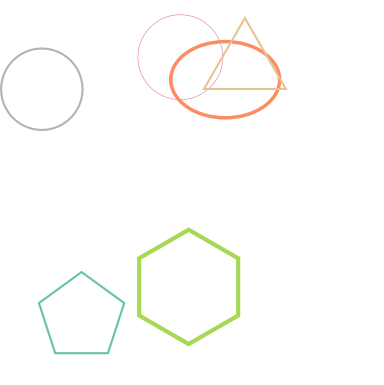[{"shape": "pentagon", "thickness": 1.5, "radius": 0.58, "center": [0.212, 0.177]}, {"shape": "oval", "thickness": 2.5, "radius": 0.71, "center": [0.585, 0.793]}, {"shape": "circle", "thickness": 0.5, "radius": 0.55, "center": [0.469, 0.852]}, {"shape": "hexagon", "thickness": 3, "radius": 0.74, "center": [0.49, 0.255]}, {"shape": "triangle", "thickness": 1.5, "radius": 0.61, "center": [0.636, 0.83]}, {"shape": "circle", "thickness": 1.5, "radius": 0.53, "center": [0.109, 0.768]}]